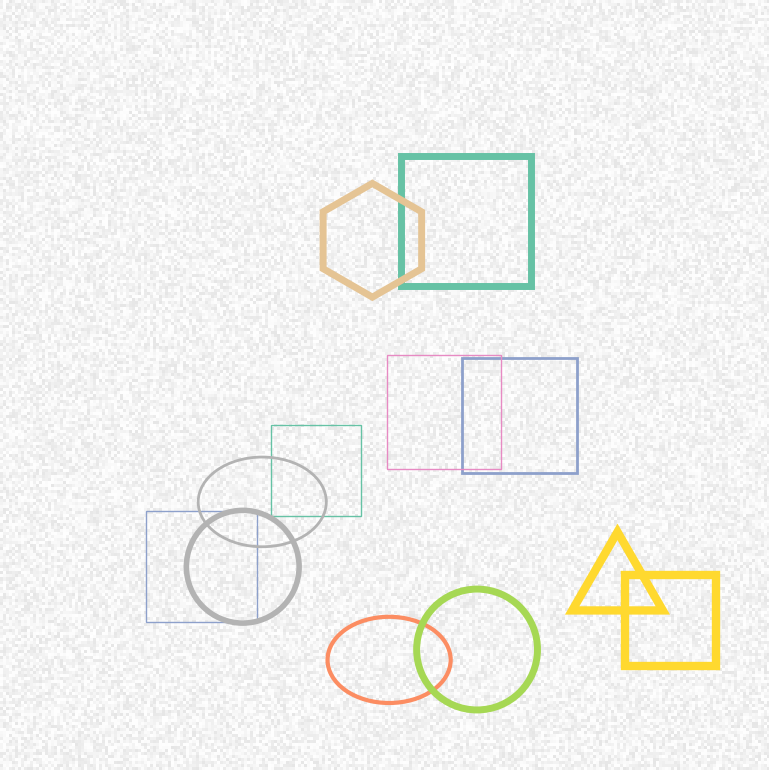[{"shape": "square", "thickness": 2.5, "radius": 0.42, "center": [0.606, 0.713]}, {"shape": "square", "thickness": 0.5, "radius": 0.29, "center": [0.41, 0.389]}, {"shape": "oval", "thickness": 1.5, "radius": 0.4, "center": [0.505, 0.143]}, {"shape": "square", "thickness": 1, "radius": 0.37, "center": [0.674, 0.461]}, {"shape": "square", "thickness": 0.5, "radius": 0.36, "center": [0.262, 0.264]}, {"shape": "square", "thickness": 0.5, "radius": 0.37, "center": [0.576, 0.465]}, {"shape": "circle", "thickness": 2.5, "radius": 0.39, "center": [0.62, 0.156]}, {"shape": "triangle", "thickness": 3, "radius": 0.34, "center": [0.802, 0.241]}, {"shape": "square", "thickness": 3, "radius": 0.29, "center": [0.87, 0.194]}, {"shape": "hexagon", "thickness": 2.5, "radius": 0.37, "center": [0.484, 0.688]}, {"shape": "circle", "thickness": 2, "radius": 0.37, "center": [0.315, 0.264]}, {"shape": "oval", "thickness": 1, "radius": 0.42, "center": [0.341, 0.348]}]